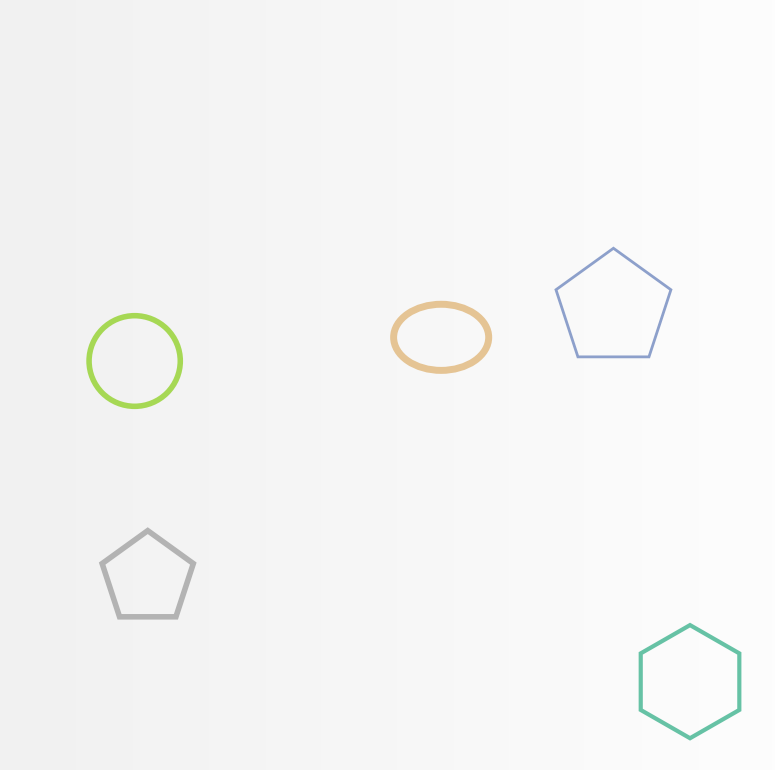[{"shape": "hexagon", "thickness": 1.5, "radius": 0.37, "center": [0.89, 0.115]}, {"shape": "pentagon", "thickness": 1, "radius": 0.39, "center": [0.792, 0.6]}, {"shape": "circle", "thickness": 2, "radius": 0.29, "center": [0.174, 0.531]}, {"shape": "oval", "thickness": 2.5, "radius": 0.31, "center": [0.569, 0.562]}, {"shape": "pentagon", "thickness": 2, "radius": 0.31, "center": [0.191, 0.249]}]